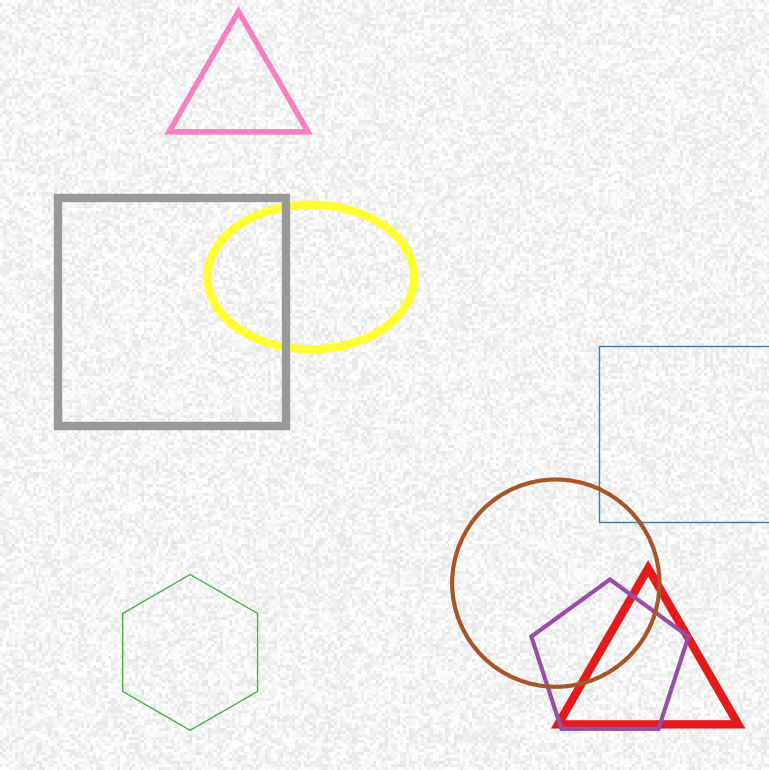[{"shape": "triangle", "thickness": 3, "radius": 0.68, "center": [0.842, 0.127]}, {"shape": "square", "thickness": 0.5, "radius": 0.57, "center": [0.892, 0.436]}, {"shape": "hexagon", "thickness": 0.5, "radius": 0.51, "center": [0.247, 0.153]}, {"shape": "pentagon", "thickness": 1.5, "radius": 0.54, "center": [0.792, 0.14]}, {"shape": "oval", "thickness": 3, "radius": 0.67, "center": [0.404, 0.64]}, {"shape": "circle", "thickness": 1.5, "radius": 0.67, "center": [0.722, 0.243]}, {"shape": "triangle", "thickness": 2, "radius": 0.52, "center": [0.31, 0.881]}, {"shape": "square", "thickness": 3, "radius": 0.74, "center": [0.223, 0.595]}]